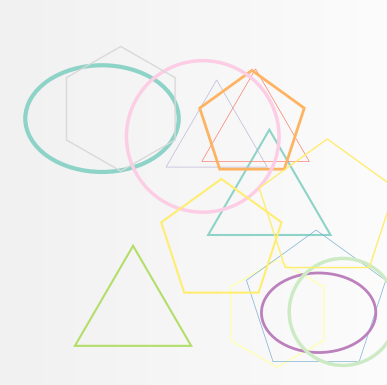[{"shape": "oval", "thickness": 3, "radius": 0.99, "center": [0.263, 0.692]}, {"shape": "triangle", "thickness": 1.5, "radius": 0.91, "center": [0.695, 0.481]}, {"shape": "hexagon", "thickness": 1, "radius": 0.7, "center": [0.715, 0.185]}, {"shape": "triangle", "thickness": 0.5, "radius": 0.75, "center": [0.559, 0.641]}, {"shape": "triangle", "thickness": 0.5, "radius": 0.8, "center": [0.659, 0.661]}, {"shape": "pentagon", "thickness": 0.5, "radius": 0.94, "center": [0.816, 0.213]}, {"shape": "pentagon", "thickness": 2, "radius": 0.71, "center": [0.65, 0.675]}, {"shape": "triangle", "thickness": 1.5, "radius": 0.87, "center": [0.343, 0.188]}, {"shape": "circle", "thickness": 2.5, "radius": 0.98, "center": [0.523, 0.646]}, {"shape": "hexagon", "thickness": 1, "radius": 0.81, "center": [0.312, 0.717]}, {"shape": "oval", "thickness": 2, "radius": 0.74, "center": [0.822, 0.188]}, {"shape": "circle", "thickness": 2.5, "radius": 0.69, "center": [0.885, 0.19]}, {"shape": "pentagon", "thickness": 1.5, "radius": 0.82, "center": [0.571, 0.372]}, {"shape": "pentagon", "thickness": 1, "radius": 0.92, "center": [0.845, 0.454]}]